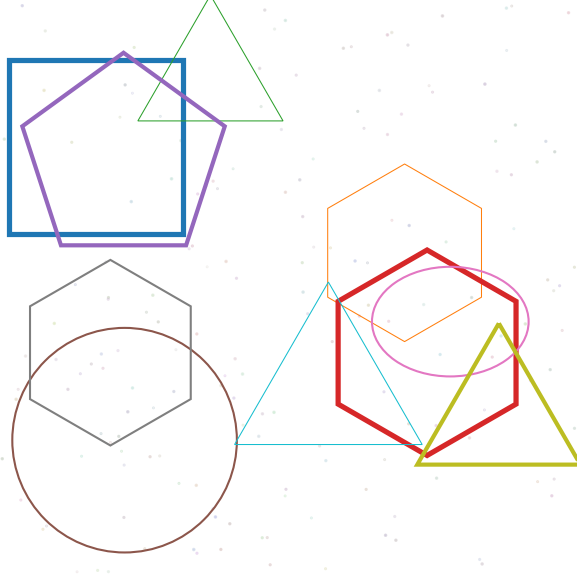[{"shape": "square", "thickness": 2.5, "radius": 0.75, "center": [0.166, 0.745]}, {"shape": "hexagon", "thickness": 0.5, "radius": 0.77, "center": [0.701, 0.561]}, {"shape": "triangle", "thickness": 0.5, "radius": 0.73, "center": [0.364, 0.862]}, {"shape": "hexagon", "thickness": 2.5, "radius": 0.89, "center": [0.74, 0.388]}, {"shape": "pentagon", "thickness": 2, "radius": 0.92, "center": [0.214, 0.723]}, {"shape": "circle", "thickness": 1, "radius": 0.97, "center": [0.216, 0.237]}, {"shape": "oval", "thickness": 1, "radius": 0.68, "center": [0.78, 0.442]}, {"shape": "hexagon", "thickness": 1, "radius": 0.8, "center": [0.191, 0.388]}, {"shape": "triangle", "thickness": 2, "radius": 0.82, "center": [0.864, 0.276]}, {"shape": "triangle", "thickness": 0.5, "radius": 0.94, "center": [0.569, 0.323]}]